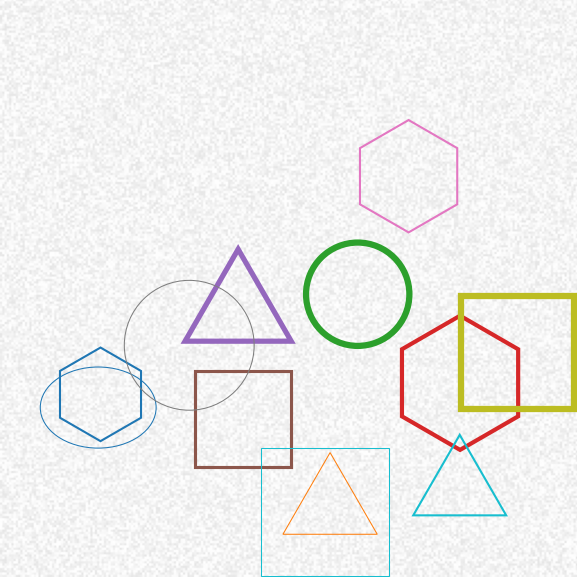[{"shape": "hexagon", "thickness": 1, "radius": 0.41, "center": [0.174, 0.316]}, {"shape": "oval", "thickness": 0.5, "radius": 0.5, "center": [0.17, 0.293]}, {"shape": "triangle", "thickness": 0.5, "radius": 0.47, "center": [0.572, 0.121]}, {"shape": "circle", "thickness": 3, "radius": 0.45, "center": [0.619, 0.49]}, {"shape": "hexagon", "thickness": 2, "radius": 0.58, "center": [0.797, 0.336]}, {"shape": "triangle", "thickness": 2.5, "radius": 0.53, "center": [0.412, 0.461]}, {"shape": "square", "thickness": 1.5, "radius": 0.41, "center": [0.421, 0.274]}, {"shape": "hexagon", "thickness": 1, "radius": 0.49, "center": [0.708, 0.694]}, {"shape": "circle", "thickness": 0.5, "radius": 0.56, "center": [0.328, 0.401]}, {"shape": "square", "thickness": 3, "radius": 0.49, "center": [0.896, 0.389]}, {"shape": "square", "thickness": 0.5, "radius": 0.56, "center": [0.563, 0.113]}, {"shape": "triangle", "thickness": 1, "radius": 0.46, "center": [0.796, 0.153]}]